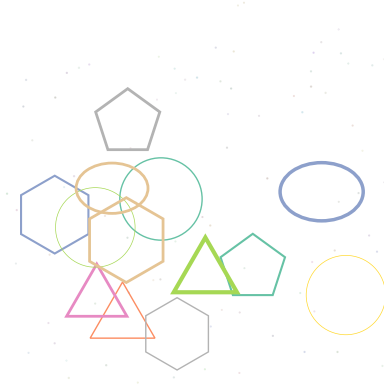[{"shape": "circle", "thickness": 1, "radius": 0.53, "center": [0.418, 0.483]}, {"shape": "pentagon", "thickness": 1.5, "radius": 0.44, "center": [0.657, 0.305]}, {"shape": "triangle", "thickness": 1, "radius": 0.49, "center": [0.318, 0.17]}, {"shape": "oval", "thickness": 2.5, "radius": 0.54, "center": [0.835, 0.502]}, {"shape": "hexagon", "thickness": 1.5, "radius": 0.51, "center": [0.142, 0.443]}, {"shape": "triangle", "thickness": 2, "radius": 0.45, "center": [0.251, 0.224]}, {"shape": "circle", "thickness": 0.5, "radius": 0.52, "center": [0.248, 0.409]}, {"shape": "triangle", "thickness": 3, "radius": 0.47, "center": [0.533, 0.288]}, {"shape": "circle", "thickness": 0.5, "radius": 0.52, "center": [0.898, 0.234]}, {"shape": "oval", "thickness": 2, "radius": 0.47, "center": [0.291, 0.511]}, {"shape": "hexagon", "thickness": 2, "radius": 0.55, "center": [0.328, 0.376]}, {"shape": "pentagon", "thickness": 2, "radius": 0.44, "center": [0.332, 0.682]}, {"shape": "hexagon", "thickness": 1, "radius": 0.47, "center": [0.46, 0.133]}]